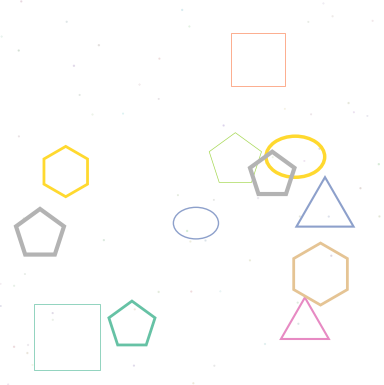[{"shape": "pentagon", "thickness": 2, "radius": 0.32, "center": [0.343, 0.155]}, {"shape": "square", "thickness": 0.5, "radius": 0.43, "center": [0.174, 0.125]}, {"shape": "square", "thickness": 0.5, "radius": 0.35, "center": [0.67, 0.846]}, {"shape": "oval", "thickness": 1, "radius": 0.29, "center": [0.509, 0.42]}, {"shape": "triangle", "thickness": 1.5, "radius": 0.43, "center": [0.844, 0.454]}, {"shape": "triangle", "thickness": 1.5, "radius": 0.36, "center": [0.792, 0.155]}, {"shape": "pentagon", "thickness": 0.5, "radius": 0.36, "center": [0.611, 0.584]}, {"shape": "oval", "thickness": 2.5, "radius": 0.38, "center": [0.767, 0.593]}, {"shape": "hexagon", "thickness": 2, "radius": 0.33, "center": [0.171, 0.554]}, {"shape": "hexagon", "thickness": 2, "radius": 0.4, "center": [0.833, 0.288]}, {"shape": "pentagon", "thickness": 3, "radius": 0.33, "center": [0.104, 0.392]}, {"shape": "pentagon", "thickness": 3, "radius": 0.3, "center": [0.707, 0.545]}]